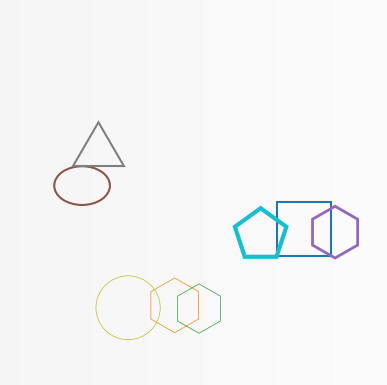[{"shape": "square", "thickness": 1.5, "radius": 0.35, "center": [0.784, 0.405]}, {"shape": "hexagon", "thickness": 0.5, "radius": 0.36, "center": [0.451, 0.207]}, {"shape": "hexagon", "thickness": 0.5, "radius": 0.32, "center": [0.514, 0.198]}, {"shape": "hexagon", "thickness": 2, "radius": 0.34, "center": [0.865, 0.397]}, {"shape": "oval", "thickness": 1.5, "radius": 0.36, "center": [0.212, 0.518]}, {"shape": "triangle", "thickness": 1.5, "radius": 0.38, "center": [0.254, 0.607]}, {"shape": "circle", "thickness": 0.5, "radius": 0.41, "center": [0.331, 0.201]}, {"shape": "pentagon", "thickness": 3, "radius": 0.35, "center": [0.673, 0.389]}]